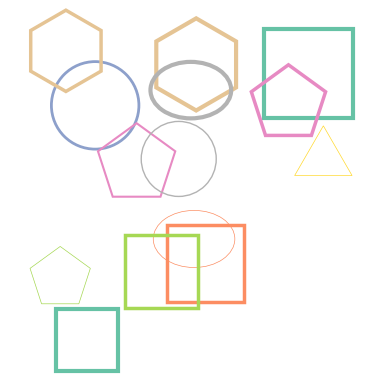[{"shape": "square", "thickness": 3, "radius": 0.4, "center": [0.226, 0.116]}, {"shape": "square", "thickness": 3, "radius": 0.58, "center": [0.801, 0.809]}, {"shape": "square", "thickness": 2.5, "radius": 0.5, "center": [0.534, 0.316]}, {"shape": "oval", "thickness": 0.5, "radius": 0.53, "center": [0.504, 0.379]}, {"shape": "circle", "thickness": 2, "radius": 0.57, "center": [0.247, 0.726]}, {"shape": "pentagon", "thickness": 2.5, "radius": 0.51, "center": [0.749, 0.73]}, {"shape": "pentagon", "thickness": 1.5, "radius": 0.53, "center": [0.355, 0.574]}, {"shape": "pentagon", "thickness": 0.5, "radius": 0.41, "center": [0.156, 0.278]}, {"shape": "square", "thickness": 2.5, "radius": 0.47, "center": [0.42, 0.294]}, {"shape": "triangle", "thickness": 0.5, "radius": 0.43, "center": [0.84, 0.587]}, {"shape": "hexagon", "thickness": 3, "radius": 0.6, "center": [0.51, 0.833]}, {"shape": "hexagon", "thickness": 2.5, "radius": 0.53, "center": [0.171, 0.868]}, {"shape": "circle", "thickness": 1, "radius": 0.49, "center": [0.464, 0.587]}, {"shape": "oval", "thickness": 3, "radius": 0.52, "center": [0.496, 0.766]}]